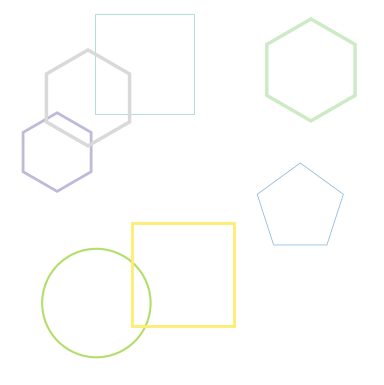[{"shape": "square", "thickness": 0.5, "radius": 0.65, "center": [0.375, 0.833]}, {"shape": "hexagon", "thickness": 2, "radius": 0.51, "center": [0.148, 0.605]}, {"shape": "pentagon", "thickness": 0.5, "radius": 0.59, "center": [0.78, 0.459]}, {"shape": "circle", "thickness": 1.5, "radius": 0.7, "center": [0.25, 0.213]}, {"shape": "hexagon", "thickness": 2.5, "radius": 0.62, "center": [0.229, 0.746]}, {"shape": "hexagon", "thickness": 2.5, "radius": 0.66, "center": [0.808, 0.818]}, {"shape": "square", "thickness": 2, "radius": 0.67, "center": [0.475, 0.287]}]